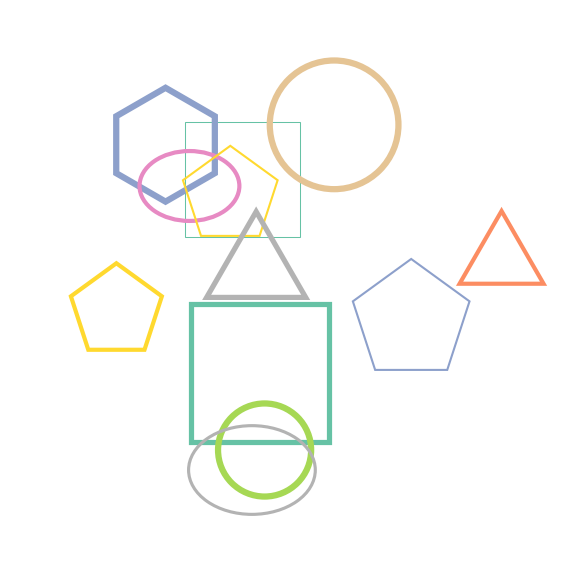[{"shape": "square", "thickness": 2.5, "radius": 0.6, "center": [0.45, 0.353]}, {"shape": "square", "thickness": 0.5, "radius": 0.5, "center": [0.42, 0.688]}, {"shape": "triangle", "thickness": 2, "radius": 0.42, "center": [0.869, 0.55]}, {"shape": "hexagon", "thickness": 3, "radius": 0.49, "center": [0.287, 0.749]}, {"shape": "pentagon", "thickness": 1, "radius": 0.53, "center": [0.712, 0.444]}, {"shape": "oval", "thickness": 2, "radius": 0.43, "center": [0.328, 0.677]}, {"shape": "circle", "thickness": 3, "radius": 0.4, "center": [0.458, 0.22]}, {"shape": "pentagon", "thickness": 2, "radius": 0.41, "center": [0.202, 0.46]}, {"shape": "pentagon", "thickness": 1, "radius": 0.43, "center": [0.399, 0.66]}, {"shape": "circle", "thickness": 3, "radius": 0.56, "center": [0.579, 0.783]}, {"shape": "oval", "thickness": 1.5, "radius": 0.55, "center": [0.436, 0.185]}, {"shape": "triangle", "thickness": 2.5, "radius": 0.5, "center": [0.444, 0.534]}]